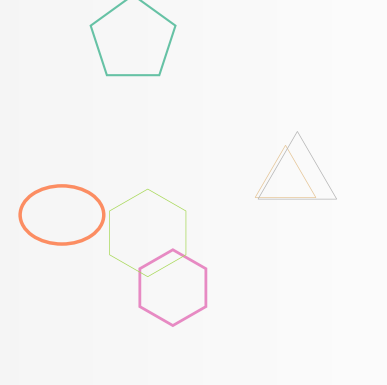[{"shape": "pentagon", "thickness": 1.5, "radius": 0.58, "center": [0.343, 0.898]}, {"shape": "oval", "thickness": 2.5, "radius": 0.54, "center": [0.16, 0.442]}, {"shape": "hexagon", "thickness": 2, "radius": 0.49, "center": [0.446, 0.253]}, {"shape": "hexagon", "thickness": 0.5, "radius": 0.57, "center": [0.381, 0.395]}, {"shape": "triangle", "thickness": 0.5, "radius": 0.45, "center": [0.737, 0.532]}, {"shape": "triangle", "thickness": 0.5, "radius": 0.59, "center": [0.767, 0.541]}]